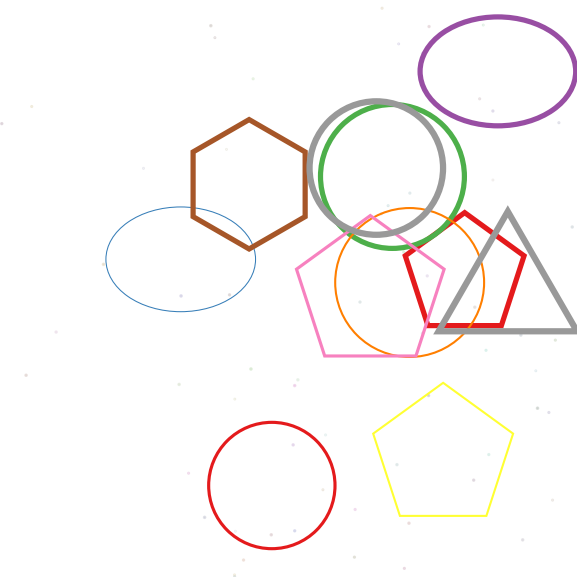[{"shape": "circle", "thickness": 1.5, "radius": 0.55, "center": [0.471, 0.158]}, {"shape": "pentagon", "thickness": 2.5, "radius": 0.54, "center": [0.805, 0.523]}, {"shape": "oval", "thickness": 0.5, "radius": 0.65, "center": [0.313, 0.55]}, {"shape": "circle", "thickness": 2.5, "radius": 0.62, "center": [0.68, 0.694]}, {"shape": "oval", "thickness": 2.5, "radius": 0.67, "center": [0.862, 0.876]}, {"shape": "circle", "thickness": 1, "radius": 0.64, "center": [0.709, 0.51]}, {"shape": "pentagon", "thickness": 1, "radius": 0.64, "center": [0.767, 0.209]}, {"shape": "hexagon", "thickness": 2.5, "radius": 0.56, "center": [0.431, 0.68]}, {"shape": "pentagon", "thickness": 1.5, "radius": 0.67, "center": [0.641, 0.491]}, {"shape": "triangle", "thickness": 3, "radius": 0.69, "center": [0.879, 0.495]}, {"shape": "circle", "thickness": 3, "radius": 0.58, "center": [0.652, 0.708]}]